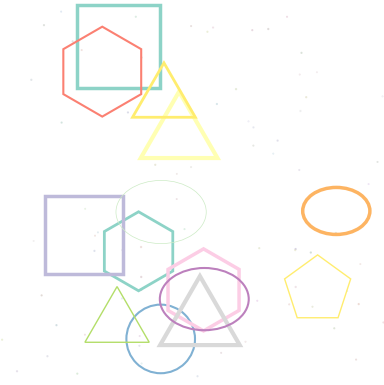[{"shape": "hexagon", "thickness": 2, "radius": 0.51, "center": [0.36, 0.347]}, {"shape": "square", "thickness": 2.5, "radius": 0.54, "center": [0.308, 0.879]}, {"shape": "triangle", "thickness": 3, "radius": 0.58, "center": [0.465, 0.647]}, {"shape": "square", "thickness": 2.5, "radius": 0.51, "center": [0.218, 0.389]}, {"shape": "hexagon", "thickness": 1.5, "radius": 0.58, "center": [0.266, 0.814]}, {"shape": "circle", "thickness": 1.5, "radius": 0.45, "center": [0.417, 0.12]}, {"shape": "oval", "thickness": 2.5, "radius": 0.44, "center": [0.873, 0.452]}, {"shape": "triangle", "thickness": 1, "radius": 0.48, "center": [0.304, 0.159]}, {"shape": "hexagon", "thickness": 2.5, "radius": 0.53, "center": [0.529, 0.247]}, {"shape": "triangle", "thickness": 3, "radius": 0.6, "center": [0.519, 0.163]}, {"shape": "oval", "thickness": 1.5, "radius": 0.58, "center": [0.531, 0.223]}, {"shape": "oval", "thickness": 0.5, "radius": 0.59, "center": [0.418, 0.449]}, {"shape": "pentagon", "thickness": 1, "radius": 0.45, "center": [0.825, 0.248]}, {"shape": "triangle", "thickness": 2, "radius": 0.47, "center": [0.426, 0.742]}]